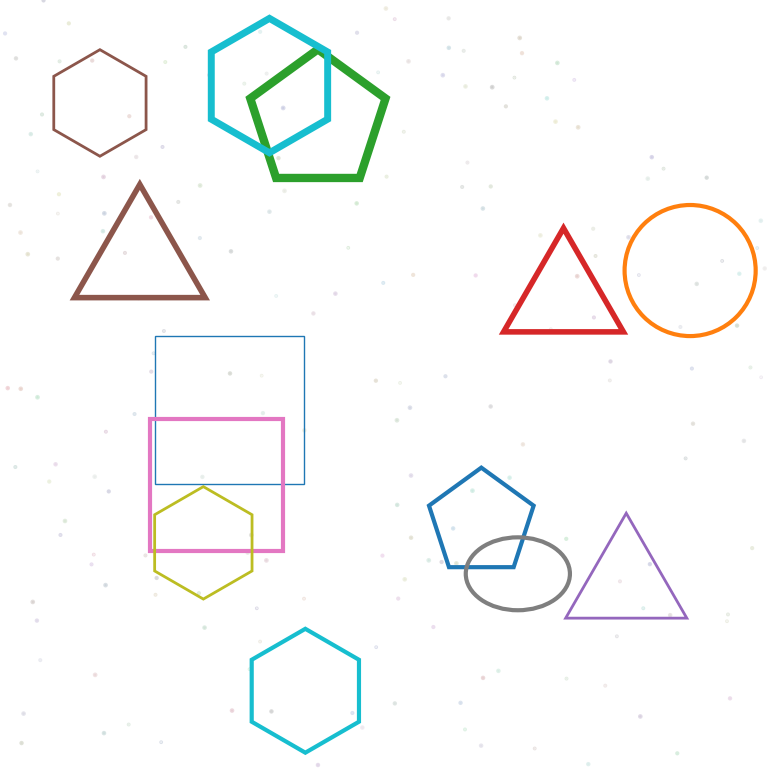[{"shape": "square", "thickness": 0.5, "radius": 0.48, "center": [0.298, 0.468]}, {"shape": "pentagon", "thickness": 1.5, "radius": 0.36, "center": [0.625, 0.321]}, {"shape": "circle", "thickness": 1.5, "radius": 0.43, "center": [0.896, 0.649]}, {"shape": "pentagon", "thickness": 3, "radius": 0.46, "center": [0.413, 0.844]}, {"shape": "triangle", "thickness": 2, "radius": 0.45, "center": [0.732, 0.614]}, {"shape": "triangle", "thickness": 1, "radius": 0.45, "center": [0.813, 0.243]}, {"shape": "hexagon", "thickness": 1, "radius": 0.35, "center": [0.13, 0.866]}, {"shape": "triangle", "thickness": 2, "radius": 0.49, "center": [0.182, 0.662]}, {"shape": "square", "thickness": 1.5, "radius": 0.43, "center": [0.281, 0.37]}, {"shape": "oval", "thickness": 1.5, "radius": 0.34, "center": [0.673, 0.255]}, {"shape": "hexagon", "thickness": 1, "radius": 0.37, "center": [0.264, 0.295]}, {"shape": "hexagon", "thickness": 1.5, "radius": 0.4, "center": [0.397, 0.103]}, {"shape": "hexagon", "thickness": 2.5, "radius": 0.44, "center": [0.35, 0.889]}]